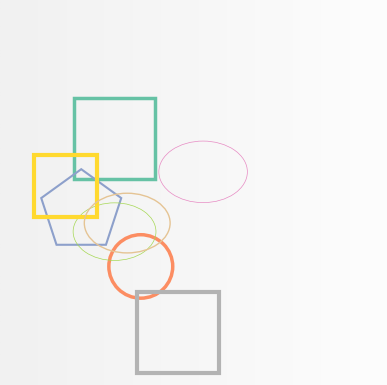[{"shape": "square", "thickness": 2.5, "radius": 0.52, "center": [0.296, 0.64]}, {"shape": "circle", "thickness": 2.5, "radius": 0.41, "center": [0.363, 0.308]}, {"shape": "pentagon", "thickness": 1.5, "radius": 0.54, "center": [0.21, 0.452]}, {"shape": "oval", "thickness": 0.5, "radius": 0.57, "center": [0.524, 0.554]}, {"shape": "oval", "thickness": 0.5, "radius": 0.53, "center": [0.296, 0.398]}, {"shape": "square", "thickness": 3, "radius": 0.4, "center": [0.169, 0.517]}, {"shape": "oval", "thickness": 1, "radius": 0.55, "center": [0.328, 0.421]}, {"shape": "square", "thickness": 3, "radius": 0.53, "center": [0.459, 0.136]}]